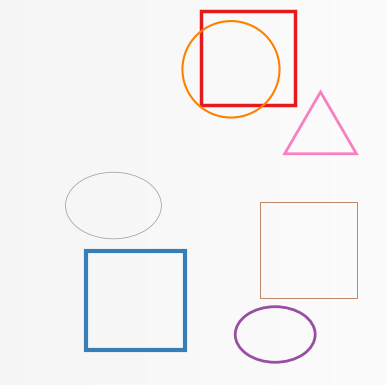[{"shape": "square", "thickness": 2.5, "radius": 0.61, "center": [0.641, 0.85]}, {"shape": "square", "thickness": 3, "radius": 0.64, "center": [0.351, 0.22]}, {"shape": "oval", "thickness": 2, "radius": 0.52, "center": [0.71, 0.131]}, {"shape": "circle", "thickness": 1.5, "radius": 0.63, "center": [0.596, 0.82]}, {"shape": "square", "thickness": 0.5, "radius": 0.63, "center": [0.795, 0.35]}, {"shape": "triangle", "thickness": 2, "radius": 0.53, "center": [0.827, 0.654]}, {"shape": "oval", "thickness": 0.5, "radius": 0.62, "center": [0.293, 0.466]}]